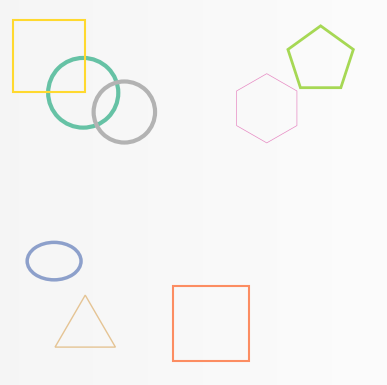[{"shape": "circle", "thickness": 3, "radius": 0.45, "center": [0.215, 0.759]}, {"shape": "square", "thickness": 1.5, "radius": 0.49, "center": [0.544, 0.159]}, {"shape": "oval", "thickness": 2.5, "radius": 0.35, "center": [0.14, 0.322]}, {"shape": "hexagon", "thickness": 0.5, "radius": 0.45, "center": [0.688, 0.719]}, {"shape": "pentagon", "thickness": 2, "radius": 0.44, "center": [0.827, 0.844]}, {"shape": "square", "thickness": 1.5, "radius": 0.47, "center": [0.126, 0.855]}, {"shape": "triangle", "thickness": 1, "radius": 0.45, "center": [0.22, 0.143]}, {"shape": "circle", "thickness": 3, "radius": 0.4, "center": [0.321, 0.709]}]